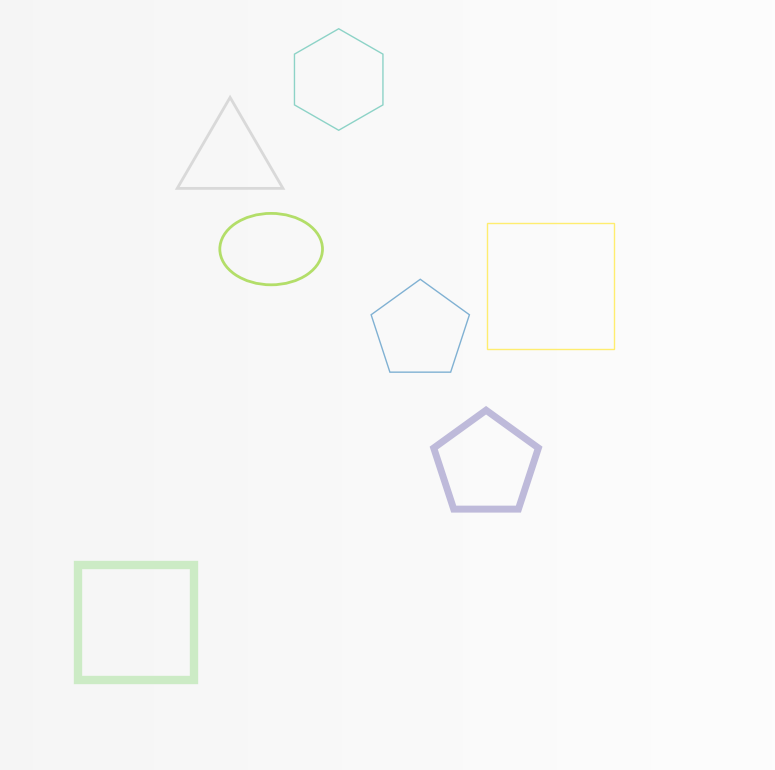[{"shape": "hexagon", "thickness": 0.5, "radius": 0.33, "center": [0.437, 0.897]}, {"shape": "pentagon", "thickness": 2.5, "radius": 0.35, "center": [0.627, 0.396]}, {"shape": "pentagon", "thickness": 0.5, "radius": 0.33, "center": [0.542, 0.571]}, {"shape": "oval", "thickness": 1, "radius": 0.33, "center": [0.35, 0.676]}, {"shape": "triangle", "thickness": 1, "radius": 0.39, "center": [0.297, 0.795]}, {"shape": "square", "thickness": 3, "radius": 0.37, "center": [0.176, 0.191]}, {"shape": "square", "thickness": 0.5, "radius": 0.41, "center": [0.71, 0.628]}]